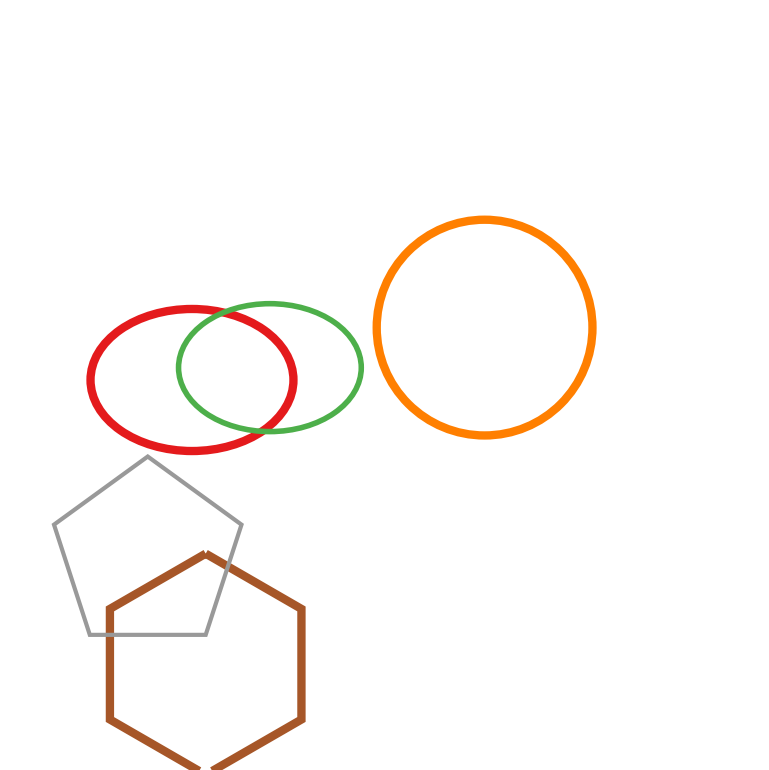[{"shape": "oval", "thickness": 3, "radius": 0.66, "center": [0.249, 0.506]}, {"shape": "oval", "thickness": 2, "radius": 0.59, "center": [0.351, 0.523]}, {"shape": "circle", "thickness": 3, "radius": 0.7, "center": [0.629, 0.575]}, {"shape": "hexagon", "thickness": 3, "radius": 0.72, "center": [0.267, 0.137]}, {"shape": "pentagon", "thickness": 1.5, "radius": 0.64, "center": [0.192, 0.279]}]